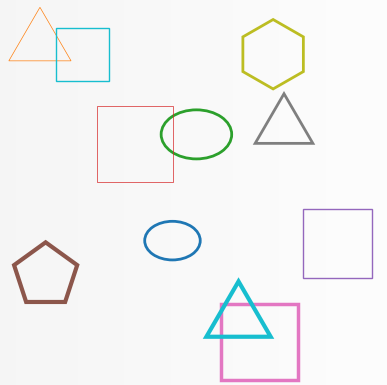[{"shape": "oval", "thickness": 2, "radius": 0.36, "center": [0.445, 0.375]}, {"shape": "triangle", "thickness": 0.5, "radius": 0.46, "center": [0.103, 0.888]}, {"shape": "oval", "thickness": 2, "radius": 0.46, "center": [0.507, 0.651]}, {"shape": "square", "thickness": 0.5, "radius": 0.49, "center": [0.348, 0.625]}, {"shape": "square", "thickness": 1, "radius": 0.44, "center": [0.871, 0.367]}, {"shape": "pentagon", "thickness": 3, "radius": 0.43, "center": [0.118, 0.285]}, {"shape": "square", "thickness": 2.5, "radius": 0.49, "center": [0.67, 0.111]}, {"shape": "triangle", "thickness": 2, "radius": 0.43, "center": [0.733, 0.671]}, {"shape": "hexagon", "thickness": 2, "radius": 0.45, "center": [0.705, 0.859]}, {"shape": "square", "thickness": 1, "radius": 0.34, "center": [0.213, 0.859]}, {"shape": "triangle", "thickness": 3, "radius": 0.48, "center": [0.616, 0.173]}]